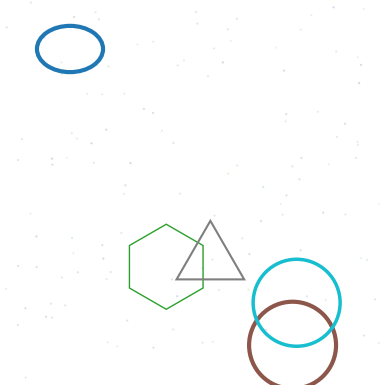[{"shape": "oval", "thickness": 3, "radius": 0.43, "center": [0.182, 0.873]}, {"shape": "hexagon", "thickness": 1, "radius": 0.55, "center": [0.432, 0.307]}, {"shape": "circle", "thickness": 3, "radius": 0.56, "center": [0.76, 0.103]}, {"shape": "triangle", "thickness": 1.5, "radius": 0.51, "center": [0.546, 0.325]}, {"shape": "circle", "thickness": 2.5, "radius": 0.56, "center": [0.77, 0.214]}]